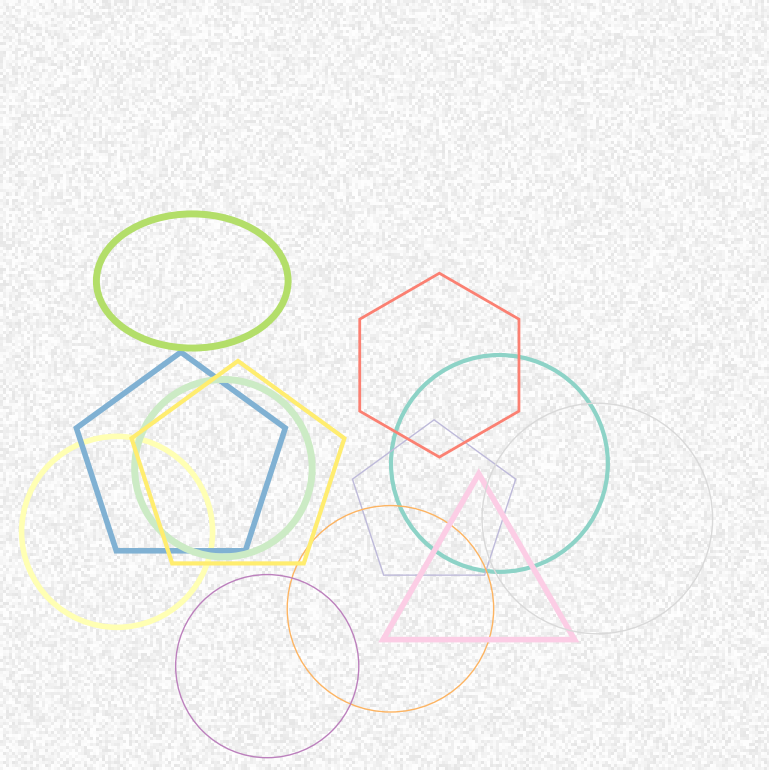[{"shape": "circle", "thickness": 1.5, "radius": 0.7, "center": [0.649, 0.398]}, {"shape": "circle", "thickness": 2, "radius": 0.62, "center": [0.152, 0.309]}, {"shape": "pentagon", "thickness": 0.5, "radius": 0.56, "center": [0.564, 0.343]}, {"shape": "hexagon", "thickness": 1, "radius": 0.6, "center": [0.571, 0.526]}, {"shape": "pentagon", "thickness": 2, "radius": 0.71, "center": [0.235, 0.4]}, {"shape": "circle", "thickness": 0.5, "radius": 0.67, "center": [0.507, 0.209]}, {"shape": "oval", "thickness": 2.5, "radius": 0.62, "center": [0.25, 0.635]}, {"shape": "triangle", "thickness": 2, "radius": 0.72, "center": [0.622, 0.241]}, {"shape": "circle", "thickness": 0.5, "radius": 0.75, "center": [0.776, 0.327]}, {"shape": "circle", "thickness": 0.5, "radius": 0.59, "center": [0.347, 0.135]}, {"shape": "circle", "thickness": 2.5, "radius": 0.58, "center": [0.29, 0.392]}, {"shape": "pentagon", "thickness": 1.5, "radius": 0.73, "center": [0.309, 0.386]}]